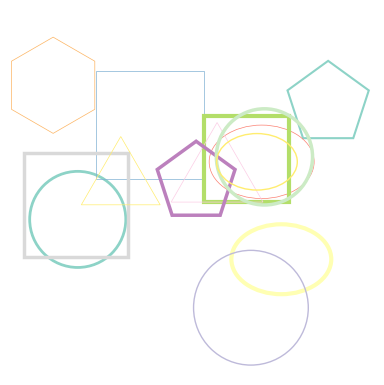[{"shape": "pentagon", "thickness": 1.5, "radius": 0.55, "center": [0.852, 0.731]}, {"shape": "circle", "thickness": 2, "radius": 0.62, "center": [0.202, 0.43]}, {"shape": "oval", "thickness": 3, "radius": 0.65, "center": [0.731, 0.327]}, {"shape": "circle", "thickness": 1, "radius": 0.75, "center": [0.652, 0.201]}, {"shape": "oval", "thickness": 0.5, "radius": 0.68, "center": [0.68, 0.58]}, {"shape": "square", "thickness": 0.5, "radius": 0.7, "center": [0.389, 0.674]}, {"shape": "hexagon", "thickness": 0.5, "radius": 0.62, "center": [0.138, 0.779]}, {"shape": "square", "thickness": 3, "radius": 0.56, "center": [0.64, 0.587]}, {"shape": "triangle", "thickness": 0.5, "radius": 0.69, "center": [0.564, 0.544]}, {"shape": "square", "thickness": 2.5, "radius": 0.68, "center": [0.196, 0.468]}, {"shape": "pentagon", "thickness": 2.5, "radius": 0.53, "center": [0.509, 0.527]}, {"shape": "circle", "thickness": 2.5, "radius": 0.62, "center": [0.687, 0.592]}, {"shape": "triangle", "thickness": 0.5, "radius": 0.59, "center": [0.314, 0.527]}, {"shape": "oval", "thickness": 1, "radius": 0.52, "center": [0.667, 0.58]}]